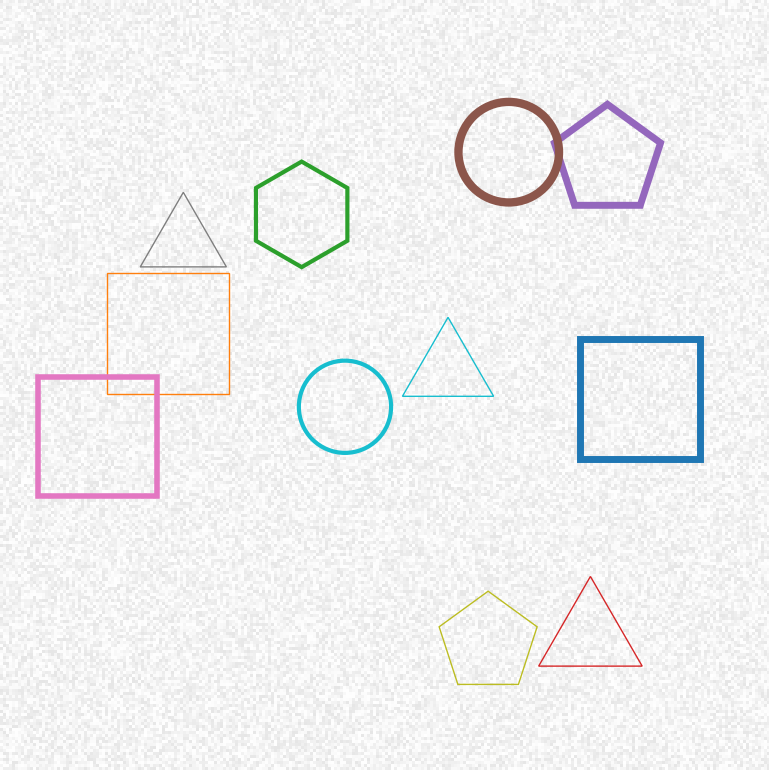[{"shape": "square", "thickness": 2.5, "radius": 0.39, "center": [0.831, 0.482]}, {"shape": "square", "thickness": 0.5, "radius": 0.4, "center": [0.219, 0.567]}, {"shape": "hexagon", "thickness": 1.5, "radius": 0.34, "center": [0.392, 0.722]}, {"shape": "triangle", "thickness": 0.5, "radius": 0.39, "center": [0.767, 0.174]}, {"shape": "pentagon", "thickness": 2.5, "radius": 0.36, "center": [0.789, 0.792]}, {"shape": "circle", "thickness": 3, "radius": 0.33, "center": [0.661, 0.802]}, {"shape": "square", "thickness": 2, "radius": 0.39, "center": [0.127, 0.433]}, {"shape": "triangle", "thickness": 0.5, "radius": 0.32, "center": [0.238, 0.686]}, {"shape": "pentagon", "thickness": 0.5, "radius": 0.33, "center": [0.634, 0.165]}, {"shape": "triangle", "thickness": 0.5, "radius": 0.34, "center": [0.582, 0.52]}, {"shape": "circle", "thickness": 1.5, "radius": 0.3, "center": [0.448, 0.472]}]